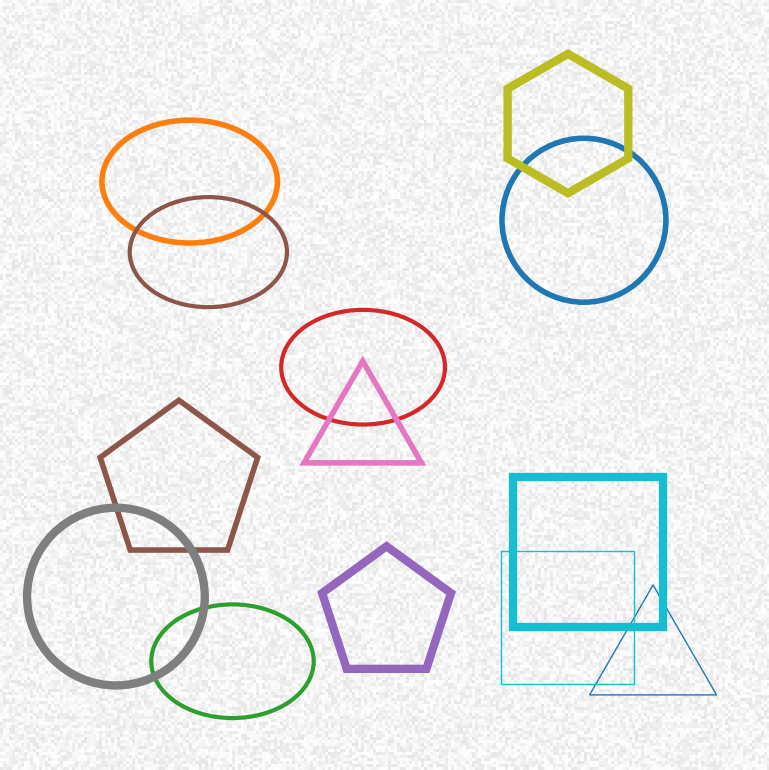[{"shape": "circle", "thickness": 2, "radius": 0.53, "center": [0.758, 0.714]}, {"shape": "triangle", "thickness": 0.5, "radius": 0.48, "center": [0.848, 0.145]}, {"shape": "oval", "thickness": 2, "radius": 0.57, "center": [0.246, 0.764]}, {"shape": "oval", "thickness": 1.5, "radius": 0.53, "center": [0.302, 0.141]}, {"shape": "oval", "thickness": 1.5, "radius": 0.53, "center": [0.472, 0.523]}, {"shape": "pentagon", "thickness": 3, "radius": 0.44, "center": [0.502, 0.203]}, {"shape": "pentagon", "thickness": 2, "radius": 0.54, "center": [0.232, 0.373]}, {"shape": "oval", "thickness": 1.5, "radius": 0.51, "center": [0.271, 0.673]}, {"shape": "triangle", "thickness": 2, "radius": 0.44, "center": [0.471, 0.443]}, {"shape": "circle", "thickness": 3, "radius": 0.58, "center": [0.151, 0.225]}, {"shape": "hexagon", "thickness": 3, "radius": 0.45, "center": [0.738, 0.84]}, {"shape": "square", "thickness": 0.5, "radius": 0.43, "center": [0.737, 0.198]}, {"shape": "square", "thickness": 3, "radius": 0.49, "center": [0.763, 0.283]}]